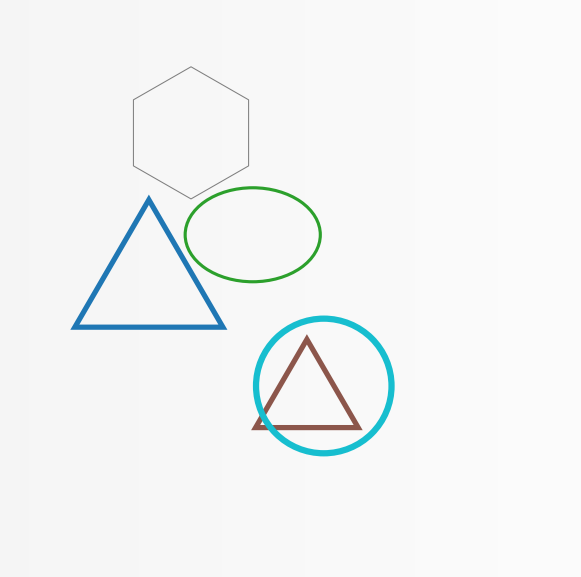[{"shape": "triangle", "thickness": 2.5, "radius": 0.74, "center": [0.256, 0.506]}, {"shape": "oval", "thickness": 1.5, "radius": 0.58, "center": [0.435, 0.593]}, {"shape": "triangle", "thickness": 2.5, "radius": 0.51, "center": [0.528, 0.31]}, {"shape": "hexagon", "thickness": 0.5, "radius": 0.57, "center": [0.329, 0.769]}, {"shape": "circle", "thickness": 3, "radius": 0.58, "center": [0.557, 0.331]}]